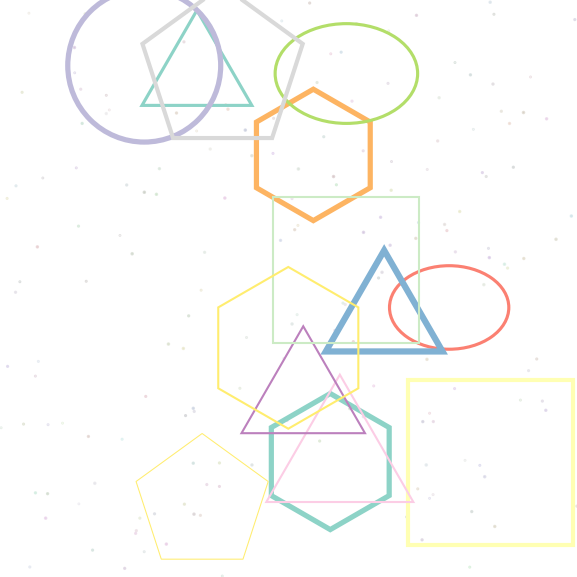[{"shape": "triangle", "thickness": 1.5, "radius": 0.55, "center": [0.341, 0.872]}, {"shape": "hexagon", "thickness": 2.5, "radius": 0.59, "center": [0.572, 0.2]}, {"shape": "square", "thickness": 2, "radius": 0.72, "center": [0.849, 0.198]}, {"shape": "circle", "thickness": 2.5, "radius": 0.66, "center": [0.25, 0.886]}, {"shape": "oval", "thickness": 1.5, "radius": 0.52, "center": [0.778, 0.467]}, {"shape": "triangle", "thickness": 3, "radius": 0.58, "center": [0.665, 0.449]}, {"shape": "hexagon", "thickness": 2.5, "radius": 0.57, "center": [0.543, 0.731]}, {"shape": "oval", "thickness": 1.5, "radius": 0.62, "center": [0.6, 0.872]}, {"shape": "triangle", "thickness": 1, "radius": 0.73, "center": [0.588, 0.203]}, {"shape": "pentagon", "thickness": 2, "radius": 0.73, "center": [0.385, 0.878]}, {"shape": "triangle", "thickness": 1, "radius": 0.62, "center": [0.525, 0.311]}, {"shape": "square", "thickness": 1, "radius": 0.63, "center": [0.6, 0.531]}, {"shape": "hexagon", "thickness": 1, "radius": 0.7, "center": [0.499, 0.397]}, {"shape": "pentagon", "thickness": 0.5, "radius": 0.6, "center": [0.35, 0.128]}]